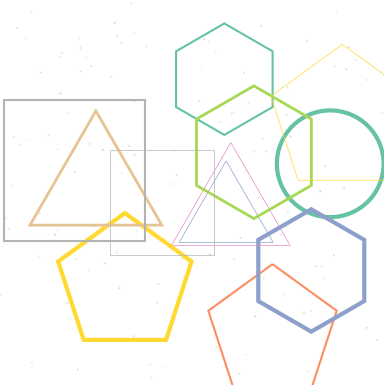[{"shape": "circle", "thickness": 3, "radius": 0.69, "center": [0.858, 0.575]}, {"shape": "hexagon", "thickness": 1.5, "radius": 0.72, "center": [0.583, 0.794]}, {"shape": "pentagon", "thickness": 1.5, "radius": 0.88, "center": [0.708, 0.139]}, {"shape": "hexagon", "thickness": 3, "radius": 0.79, "center": [0.809, 0.297]}, {"shape": "triangle", "thickness": 0.5, "radius": 0.71, "center": [0.587, 0.441]}, {"shape": "triangle", "thickness": 0.5, "radius": 0.89, "center": [0.6, 0.452]}, {"shape": "hexagon", "thickness": 2, "radius": 0.86, "center": [0.66, 0.605]}, {"shape": "pentagon", "thickness": 3, "radius": 0.91, "center": [0.324, 0.265]}, {"shape": "pentagon", "thickness": 0.5, "radius": 0.98, "center": [0.889, 0.69]}, {"shape": "triangle", "thickness": 2, "radius": 0.99, "center": [0.249, 0.514]}, {"shape": "square", "thickness": 0.5, "radius": 0.68, "center": [0.421, 0.475]}, {"shape": "square", "thickness": 1.5, "radius": 0.92, "center": [0.193, 0.557]}]